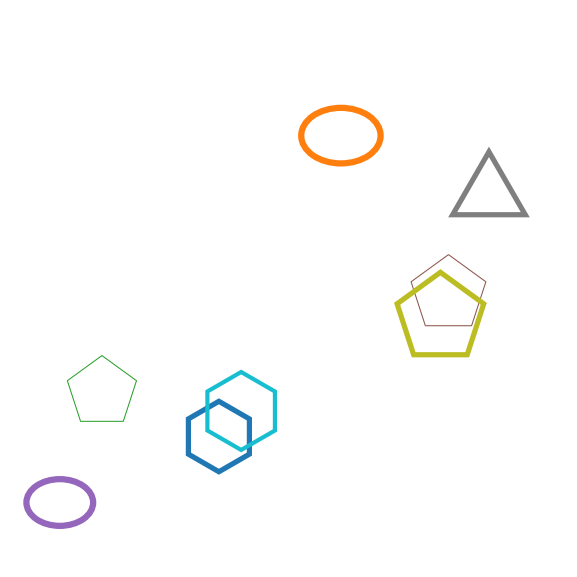[{"shape": "hexagon", "thickness": 2.5, "radius": 0.3, "center": [0.379, 0.243]}, {"shape": "oval", "thickness": 3, "radius": 0.34, "center": [0.59, 0.764]}, {"shape": "pentagon", "thickness": 0.5, "radius": 0.31, "center": [0.177, 0.32]}, {"shape": "oval", "thickness": 3, "radius": 0.29, "center": [0.104, 0.129]}, {"shape": "pentagon", "thickness": 0.5, "radius": 0.34, "center": [0.777, 0.49]}, {"shape": "triangle", "thickness": 2.5, "radius": 0.36, "center": [0.847, 0.664]}, {"shape": "pentagon", "thickness": 2.5, "radius": 0.39, "center": [0.763, 0.449]}, {"shape": "hexagon", "thickness": 2, "radius": 0.34, "center": [0.418, 0.287]}]